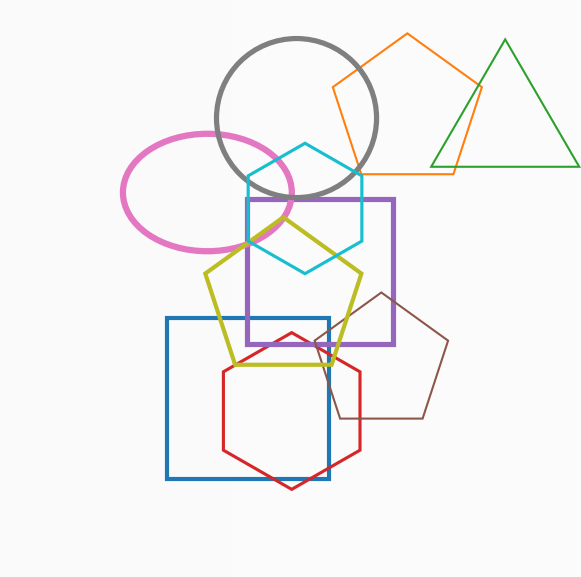[{"shape": "square", "thickness": 2, "radius": 0.69, "center": [0.427, 0.309]}, {"shape": "pentagon", "thickness": 1, "radius": 0.67, "center": [0.701, 0.807]}, {"shape": "triangle", "thickness": 1, "radius": 0.74, "center": [0.869, 0.784]}, {"shape": "hexagon", "thickness": 1.5, "radius": 0.68, "center": [0.502, 0.287]}, {"shape": "square", "thickness": 2.5, "radius": 0.62, "center": [0.55, 0.529]}, {"shape": "pentagon", "thickness": 1, "radius": 0.6, "center": [0.656, 0.372]}, {"shape": "oval", "thickness": 3, "radius": 0.73, "center": [0.357, 0.666]}, {"shape": "circle", "thickness": 2.5, "radius": 0.69, "center": [0.51, 0.795]}, {"shape": "pentagon", "thickness": 2, "radius": 0.71, "center": [0.487, 0.482]}, {"shape": "hexagon", "thickness": 1.5, "radius": 0.56, "center": [0.525, 0.638]}]